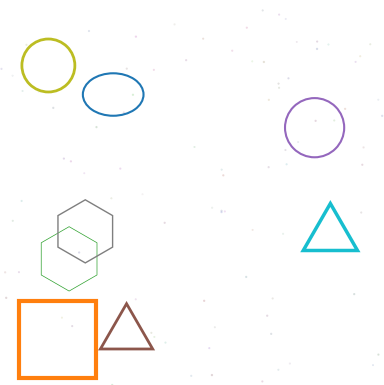[{"shape": "oval", "thickness": 1.5, "radius": 0.39, "center": [0.294, 0.754]}, {"shape": "square", "thickness": 3, "radius": 0.5, "center": [0.15, 0.119]}, {"shape": "hexagon", "thickness": 0.5, "radius": 0.42, "center": [0.18, 0.328]}, {"shape": "circle", "thickness": 1.5, "radius": 0.38, "center": [0.817, 0.668]}, {"shape": "triangle", "thickness": 2, "radius": 0.39, "center": [0.329, 0.133]}, {"shape": "hexagon", "thickness": 1, "radius": 0.41, "center": [0.222, 0.399]}, {"shape": "circle", "thickness": 2, "radius": 0.34, "center": [0.126, 0.83]}, {"shape": "triangle", "thickness": 2.5, "radius": 0.41, "center": [0.858, 0.39]}]